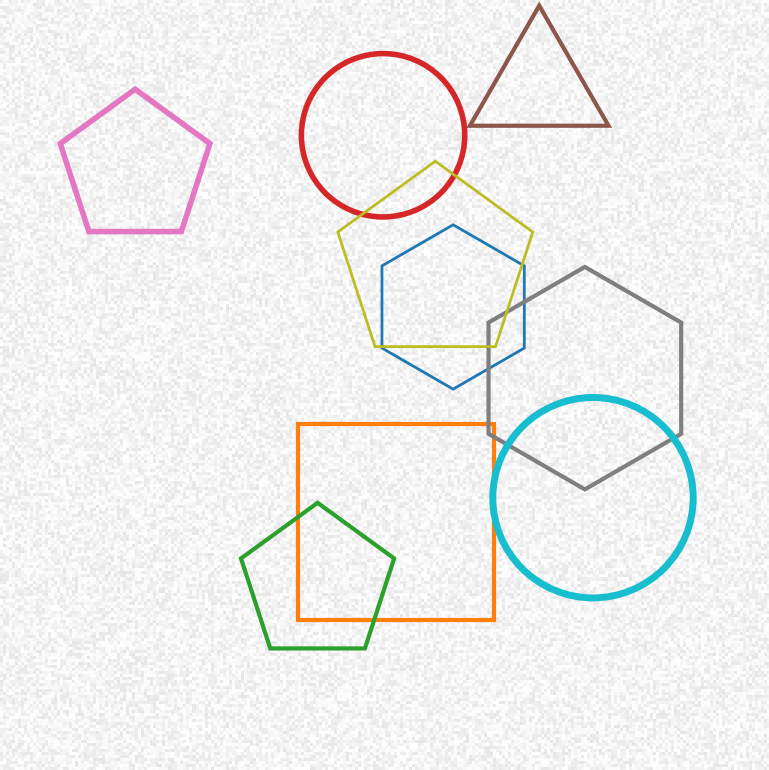[{"shape": "hexagon", "thickness": 1, "radius": 0.53, "center": [0.588, 0.601]}, {"shape": "square", "thickness": 1.5, "radius": 0.64, "center": [0.514, 0.322]}, {"shape": "pentagon", "thickness": 1.5, "radius": 0.52, "center": [0.412, 0.242]}, {"shape": "circle", "thickness": 2, "radius": 0.53, "center": [0.497, 0.824]}, {"shape": "triangle", "thickness": 1.5, "radius": 0.52, "center": [0.7, 0.889]}, {"shape": "pentagon", "thickness": 2, "radius": 0.51, "center": [0.175, 0.782]}, {"shape": "hexagon", "thickness": 1.5, "radius": 0.72, "center": [0.76, 0.509]}, {"shape": "pentagon", "thickness": 1, "radius": 0.67, "center": [0.565, 0.658]}, {"shape": "circle", "thickness": 2.5, "radius": 0.65, "center": [0.77, 0.354]}]